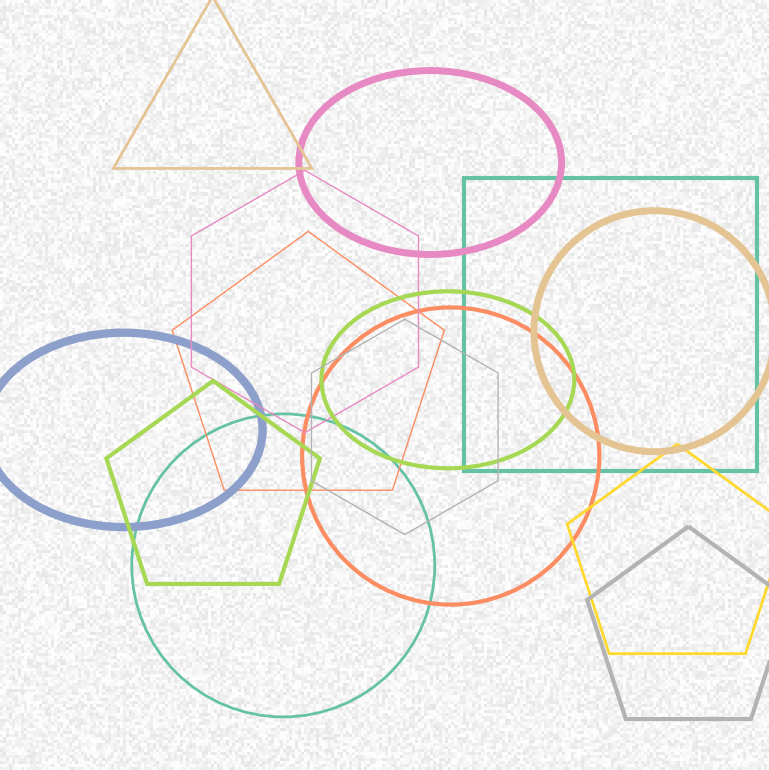[{"shape": "circle", "thickness": 1, "radius": 0.98, "center": [0.368, 0.266]}, {"shape": "square", "thickness": 1.5, "radius": 0.95, "center": [0.793, 0.579]}, {"shape": "circle", "thickness": 1.5, "radius": 0.97, "center": [0.585, 0.408]}, {"shape": "pentagon", "thickness": 0.5, "radius": 0.93, "center": [0.4, 0.514]}, {"shape": "oval", "thickness": 3, "radius": 0.9, "center": [0.161, 0.442]}, {"shape": "hexagon", "thickness": 0.5, "radius": 0.85, "center": [0.396, 0.608]}, {"shape": "oval", "thickness": 2.5, "radius": 0.85, "center": [0.559, 0.789]}, {"shape": "pentagon", "thickness": 1.5, "radius": 0.73, "center": [0.277, 0.36]}, {"shape": "oval", "thickness": 1.5, "radius": 0.82, "center": [0.582, 0.507]}, {"shape": "pentagon", "thickness": 1, "radius": 0.75, "center": [0.88, 0.273]}, {"shape": "circle", "thickness": 2.5, "radius": 0.78, "center": [0.85, 0.57]}, {"shape": "triangle", "thickness": 1, "radius": 0.74, "center": [0.276, 0.856]}, {"shape": "hexagon", "thickness": 0.5, "radius": 0.7, "center": [0.526, 0.446]}, {"shape": "pentagon", "thickness": 1.5, "radius": 0.69, "center": [0.894, 0.178]}]